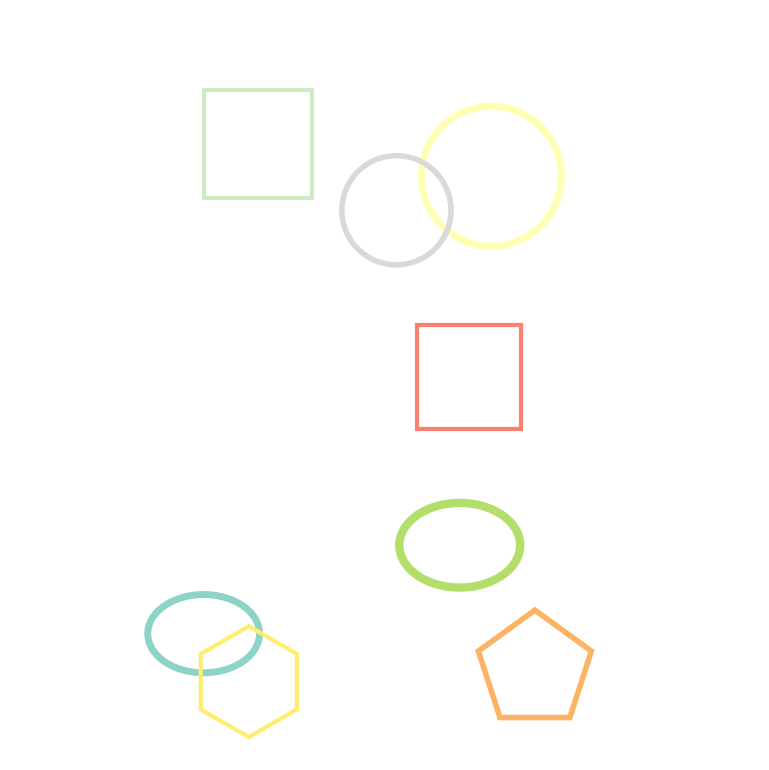[{"shape": "oval", "thickness": 2.5, "radius": 0.36, "center": [0.264, 0.177]}, {"shape": "circle", "thickness": 2.5, "radius": 0.45, "center": [0.638, 0.771]}, {"shape": "square", "thickness": 1.5, "radius": 0.34, "center": [0.609, 0.511]}, {"shape": "pentagon", "thickness": 2, "radius": 0.39, "center": [0.695, 0.131]}, {"shape": "oval", "thickness": 3, "radius": 0.39, "center": [0.597, 0.292]}, {"shape": "circle", "thickness": 2, "radius": 0.35, "center": [0.515, 0.727]}, {"shape": "square", "thickness": 1.5, "radius": 0.35, "center": [0.335, 0.813]}, {"shape": "hexagon", "thickness": 1.5, "radius": 0.36, "center": [0.323, 0.115]}]